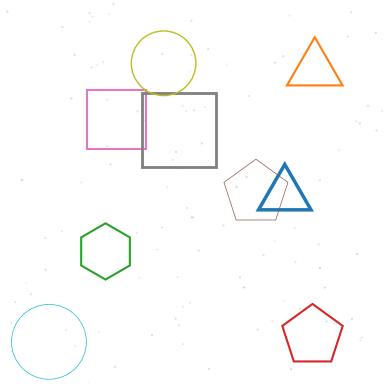[{"shape": "triangle", "thickness": 2.5, "radius": 0.39, "center": [0.74, 0.494]}, {"shape": "triangle", "thickness": 1.5, "radius": 0.42, "center": [0.818, 0.82]}, {"shape": "hexagon", "thickness": 1.5, "radius": 0.37, "center": [0.274, 0.347]}, {"shape": "pentagon", "thickness": 1.5, "radius": 0.41, "center": [0.812, 0.128]}, {"shape": "pentagon", "thickness": 0.5, "radius": 0.44, "center": [0.665, 0.499]}, {"shape": "square", "thickness": 1.5, "radius": 0.38, "center": [0.302, 0.689]}, {"shape": "square", "thickness": 2, "radius": 0.48, "center": [0.464, 0.662]}, {"shape": "circle", "thickness": 1, "radius": 0.42, "center": [0.425, 0.836]}, {"shape": "circle", "thickness": 0.5, "radius": 0.49, "center": [0.127, 0.112]}]